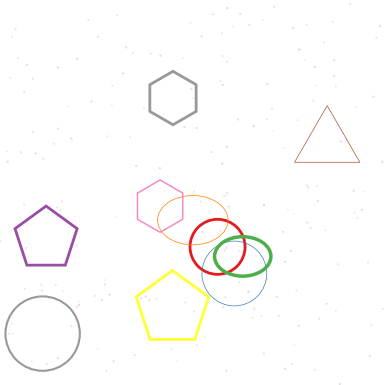[{"shape": "circle", "thickness": 2, "radius": 0.36, "center": [0.565, 0.359]}, {"shape": "circle", "thickness": 0.5, "radius": 0.42, "center": [0.609, 0.29]}, {"shape": "oval", "thickness": 2.5, "radius": 0.37, "center": [0.63, 0.334]}, {"shape": "pentagon", "thickness": 2, "radius": 0.42, "center": [0.12, 0.38]}, {"shape": "oval", "thickness": 0.5, "radius": 0.46, "center": [0.501, 0.428]}, {"shape": "pentagon", "thickness": 2, "radius": 0.49, "center": [0.448, 0.198]}, {"shape": "triangle", "thickness": 0.5, "radius": 0.49, "center": [0.85, 0.628]}, {"shape": "hexagon", "thickness": 1, "radius": 0.34, "center": [0.416, 0.465]}, {"shape": "circle", "thickness": 1.5, "radius": 0.48, "center": [0.111, 0.133]}, {"shape": "hexagon", "thickness": 2, "radius": 0.35, "center": [0.449, 0.745]}]